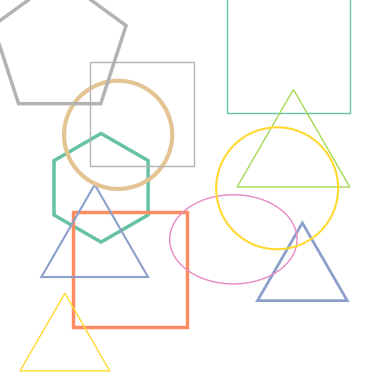[{"shape": "square", "thickness": 1, "radius": 0.8, "center": [0.749, 0.866]}, {"shape": "hexagon", "thickness": 2.5, "radius": 0.71, "center": [0.262, 0.512]}, {"shape": "square", "thickness": 2.5, "radius": 0.74, "center": [0.337, 0.3]}, {"shape": "triangle", "thickness": 2, "radius": 0.67, "center": [0.785, 0.286]}, {"shape": "triangle", "thickness": 1.5, "radius": 0.8, "center": [0.246, 0.36]}, {"shape": "oval", "thickness": 1, "radius": 0.83, "center": [0.606, 0.378]}, {"shape": "triangle", "thickness": 1, "radius": 0.84, "center": [0.762, 0.599]}, {"shape": "circle", "thickness": 1.5, "radius": 0.79, "center": [0.72, 0.511]}, {"shape": "triangle", "thickness": 1, "radius": 0.67, "center": [0.169, 0.104]}, {"shape": "circle", "thickness": 3, "radius": 0.7, "center": [0.307, 0.65]}, {"shape": "pentagon", "thickness": 2.5, "radius": 0.91, "center": [0.155, 0.878]}, {"shape": "square", "thickness": 1, "radius": 0.68, "center": [0.37, 0.703]}]